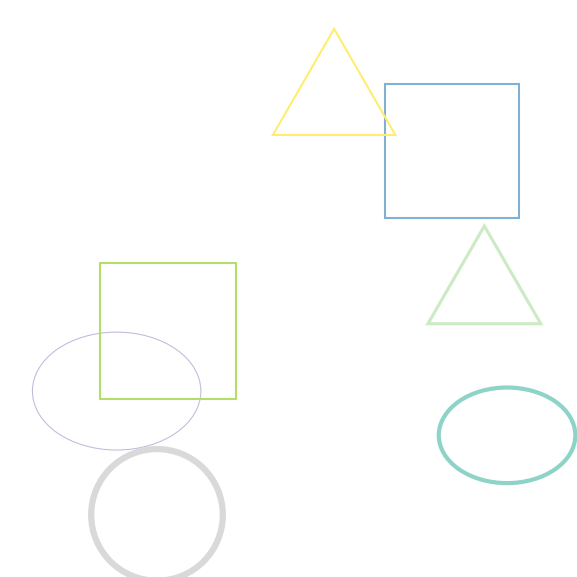[{"shape": "oval", "thickness": 2, "radius": 0.59, "center": [0.878, 0.245]}, {"shape": "oval", "thickness": 0.5, "radius": 0.73, "center": [0.202, 0.322]}, {"shape": "square", "thickness": 1, "radius": 0.58, "center": [0.783, 0.738]}, {"shape": "square", "thickness": 1, "radius": 0.59, "center": [0.29, 0.426]}, {"shape": "circle", "thickness": 3, "radius": 0.57, "center": [0.272, 0.108]}, {"shape": "triangle", "thickness": 1.5, "radius": 0.56, "center": [0.839, 0.495]}, {"shape": "triangle", "thickness": 1, "radius": 0.61, "center": [0.579, 0.827]}]